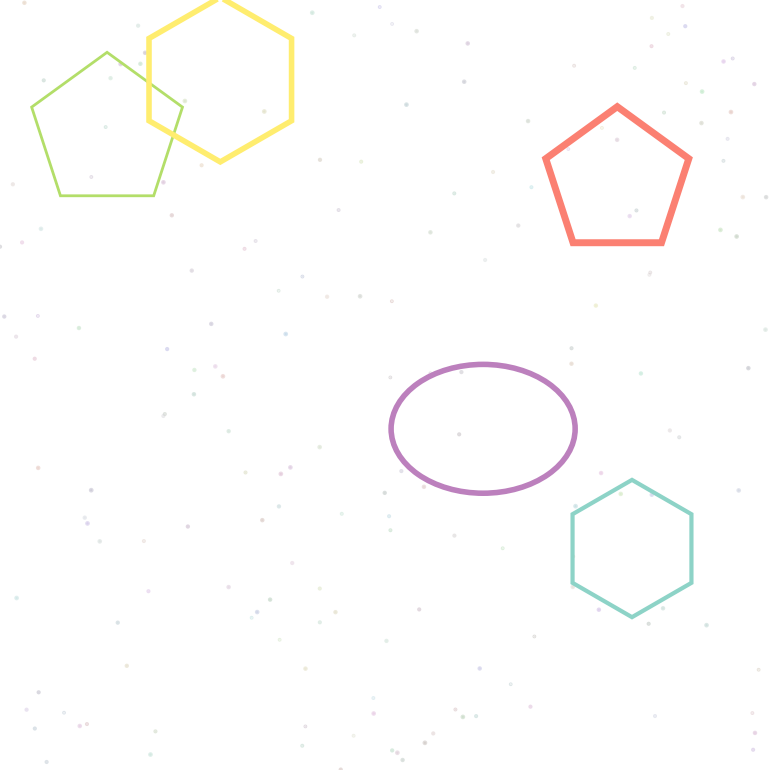[{"shape": "hexagon", "thickness": 1.5, "radius": 0.45, "center": [0.821, 0.288]}, {"shape": "pentagon", "thickness": 2.5, "radius": 0.49, "center": [0.802, 0.764]}, {"shape": "pentagon", "thickness": 1, "radius": 0.51, "center": [0.139, 0.829]}, {"shape": "oval", "thickness": 2, "radius": 0.6, "center": [0.627, 0.443]}, {"shape": "hexagon", "thickness": 2, "radius": 0.53, "center": [0.286, 0.897]}]